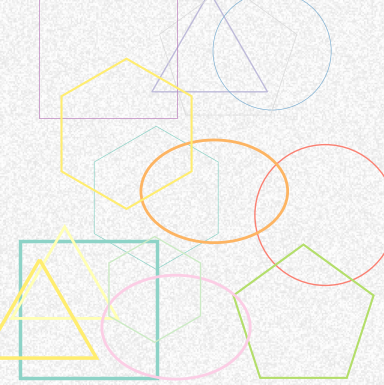[{"shape": "hexagon", "thickness": 0.5, "radius": 0.93, "center": [0.406, 0.486]}, {"shape": "square", "thickness": 2.5, "radius": 0.89, "center": [0.23, 0.196]}, {"shape": "triangle", "thickness": 2, "radius": 0.79, "center": [0.168, 0.252]}, {"shape": "triangle", "thickness": 1, "radius": 0.87, "center": [0.545, 0.848]}, {"shape": "circle", "thickness": 1, "radius": 0.91, "center": [0.845, 0.441]}, {"shape": "circle", "thickness": 0.5, "radius": 0.77, "center": [0.707, 0.868]}, {"shape": "oval", "thickness": 2, "radius": 0.95, "center": [0.557, 0.503]}, {"shape": "pentagon", "thickness": 1.5, "radius": 0.96, "center": [0.788, 0.173]}, {"shape": "oval", "thickness": 2, "radius": 0.96, "center": [0.457, 0.15]}, {"shape": "pentagon", "thickness": 0.5, "radius": 0.94, "center": [0.593, 0.853]}, {"shape": "square", "thickness": 0.5, "radius": 0.89, "center": [0.28, 0.871]}, {"shape": "hexagon", "thickness": 1, "radius": 0.69, "center": [0.402, 0.248]}, {"shape": "hexagon", "thickness": 1.5, "radius": 0.98, "center": [0.329, 0.652]}, {"shape": "triangle", "thickness": 2.5, "radius": 0.85, "center": [0.103, 0.155]}]